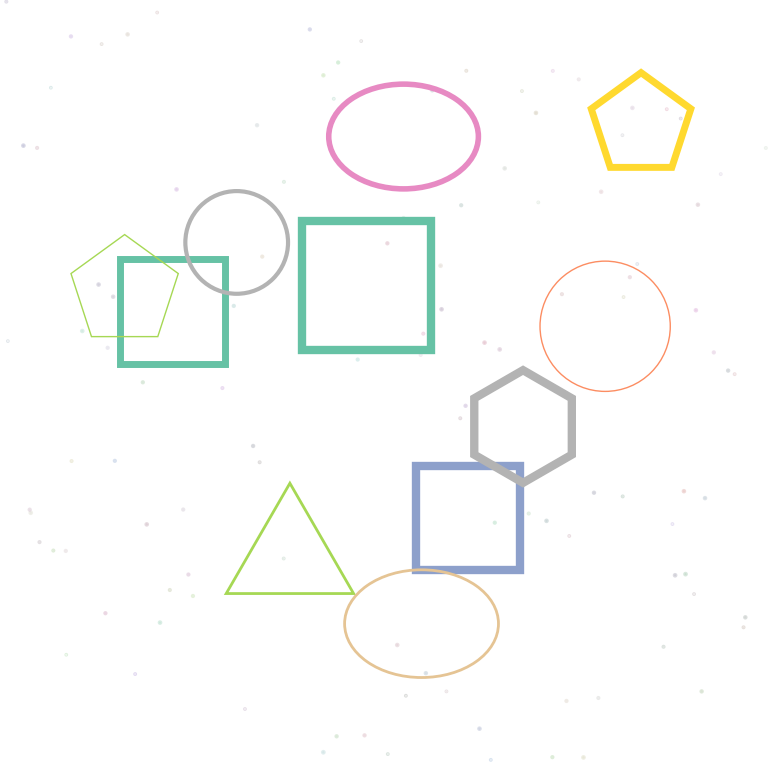[{"shape": "square", "thickness": 2.5, "radius": 0.34, "center": [0.225, 0.595]}, {"shape": "square", "thickness": 3, "radius": 0.42, "center": [0.476, 0.629]}, {"shape": "circle", "thickness": 0.5, "radius": 0.42, "center": [0.786, 0.576]}, {"shape": "square", "thickness": 3, "radius": 0.34, "center": [0.608, 0.327]}, {"shape": "oval", "thickness": 2, "radius": 0.49, "center": [0.524, 0.823]}, {"shape": "triangle", "thickness": 1, "radius": 0.48, "center": [0.376, 0.277]}, {"shape": "pentagon", "thickness": 0.5, "radius": 0.37, "center": [0.162, 0.622]}, {"shape": "pentagon", "thickness": 2.5, "radius": 0.34, "center": [0.833, 0.838]}, {"shape": "oval", "thickness": 1, "radius": 0.5, "center": [0.547, 0.19]}, {"shape": "circle", "thickness": 1.5, "radius": 0.33, "center": [0.307, 0.685]}, {"shape": "hexagon", "thickness": 3, "radius": 0.37, "center": [0.679, 0.446]}]